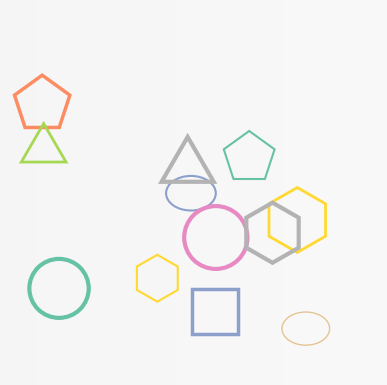[{"shape": "pentagon", "thickness": 1.5, "radius": 0.34, "center": [0.643, 0.591]}, {"shape": "circle", "thickness": 3, "radius": 0.38, "center": [0.152, 0.251]}, {"shape": "pentagon", "thickness": 2.5, "radius": 0.38, "center": [0.109, 0.73]}, {"shape": "square", "thickness": 2.5, "radius": 0.29, "center": [0.554, 0.191]}, {"shape": "oval", "thickness": 1.5, "radius": 0.32, "center": [0.493, 0.498]}, {"shape": "circle", "thickness": 3, "radius": 0.41, "center": [0.557, 0.383]}, {"shape": "triangle", "thickness": 2, "radius": 0.33, "center": [0.113, 0.612]}, {"shape": "hexagon", "thickness": 2, "radius": 0.42, "center": [0.767, 0.429]}, {"shape": "hexagon", "thickness": 1.5, "radius": 0.3, "center": [0.406, 0.277]}, {"shape": "oval", "thickness": 1, "radius": 0.31, "center": [0.789, 0.146]}, {"shape": "triangle", "thickness": 3, "radius": 0.39, "center": [0.484, 0.567]}, {"shape": "hexagon", "thickness": 3, "radius": 0.39, "center": [0.703, 0.396]}]